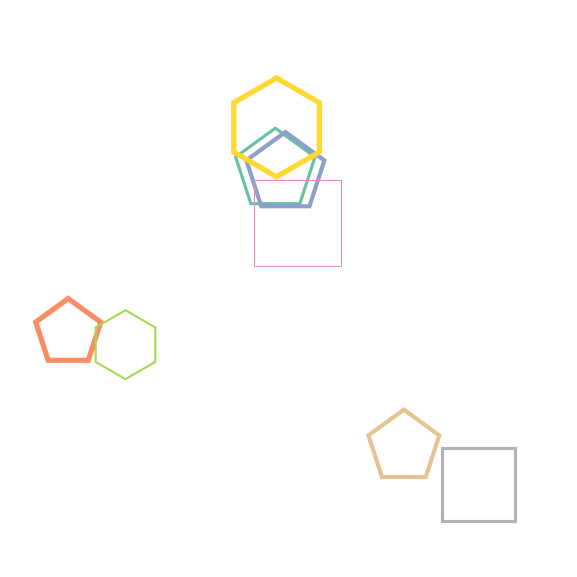[{"shape": "pentagon", "thickness": 1.5, "radius": 0.36, "center": [0.477, 0.705]}, {"shape": "pentagon", "thickness": 2.5, "radius": 0.3, "center": [0.118, 0.423]}, {"shape": "pentagon", "thickness": 2, "radius": 0.36, "center": [0.494, 0.699]}, {"shape": "square", "thickness": 0.5, "radius": 0.38, "center": [0.515, 0.613]}, {"shape": "hexagon", "thickness": 1, "radius": 0.3, "center": [0.217, 0.402]}, {"shape": "hexagon", "thickness": 2.5, "radius": 0.43, "center": [0.479, 0.779]}, {"shape": "pentagon", "thickness": 2, "radius": 0.32, "center": [0.699, 0.225]}, {"shape": "square", "thickness": 1.5, "radius": 0.31, "center": [0.828, 0.16]}]